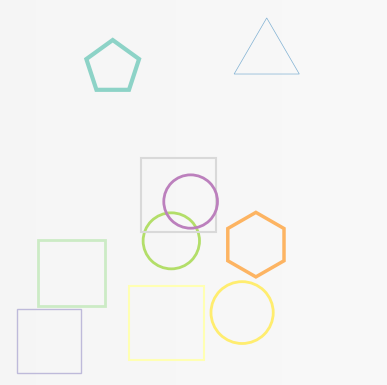[{"shape": "pentagon", "thickness": 3, "radius": 0.36, "center": [0.291, 0.825]}, {"shape": "square", "thickness": 1.5, "radius": 0.48, "center": [0.429, 0.161]}, {"shape": "square", "thickness": 1, "radius": 0.41, "center": [0.127, 0.115]}, {"shape": "triangle", "thickness": 0.5, "radius": 0.49, "center": [0.688, 0.856]}, {"shape": "hexagon", "thickness": 2.5, "radius": 0.42, "center": [0.66, 0.365]}, {"shape": "circle", "thickness": 2, "radius": 0.36, "center": [0.442, 0.374]}, {"shape": "square", "thickness": 1.5, "radius": 0.48, "center": [0.46, 0.494]}, {"shape": "circle", "thickness": 2, "radius": 0.35, "center": [0.492, 0.477]}, {"shape": "square", "thickness": 2, "radius": 0.43, "center": [0.185, 0.291]}, {"shape": "circle", "thickness": 2, "radius": 0.4, "center": [0.625, 0.188]}]